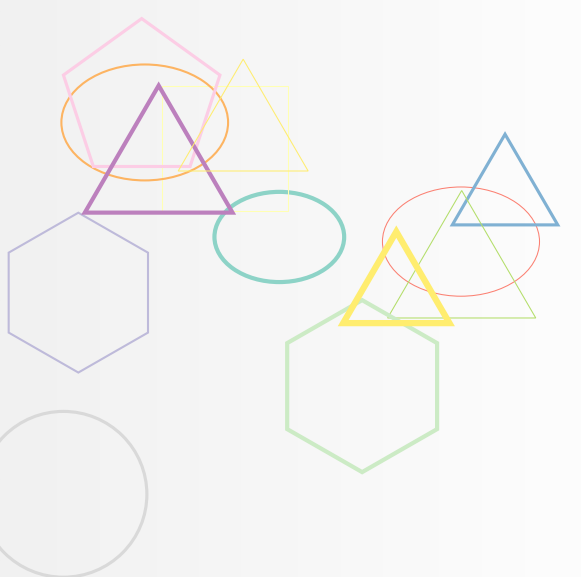[{"shape": "oval", "thickness": 2, "radius": 0.56, "center": [0.481, 0.589]}, {"shape": "square", "thickness": 0.5, "radius": 0.54, "center": [0.388, 0.742]}, {"shape": "hexagon", "thickness": 1, "radius": 0.69, "center": [0.135, 0.492]}, {"shape": "oval", "thickness": 0.5, "radius": 0.68, "center": [0.793, 0.581]}, {"shape": "triangle", "thickness": 1.5, "radius": 0.52, "center": [0.869, 0.662]}, {"shape": "oval", "thickness": 1, "radius": 0.72, "center": [0.249, 0.787]}, {"shape": "triangle", "thickness": 0.5, "radius": 0.74, "center": [0.794, 0.522]}, {"shape": "pentagon", "thickness": 1.5, "radius": 0.71, "center": [0.244, 0.825]}, {"shape": "circle", "thickness": 1.5, "radius": 0.72, "center": [0.109, 0.143]}, {"shape": "triangle", "thickness": 2, "radius": 0.73, "center": [0.273, 0.704]}, {"shape": "hexagon", "thickness": 2, "radius": 0.74, "center": [0.623, 0.331]}, {"shape": "triangle", "thickness": 3, "radius": 0.53, "center": [0.682, 0.492]}, {"shape": "triangle", "thickness": 0.5, "radius": 0.65, "center": [0.418, 0.768]}]